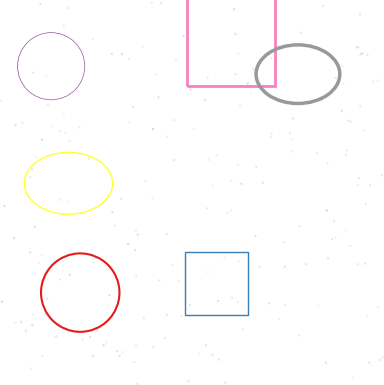[{"shape": "circle", "thickness": 1.5, "radius": 0.51, "center": [0.208, 0.24]}, {"shape": "square", "thickness": 1, "radius": 0.41, "center": [0.563, 0.263]}, {"shape": "circle", "thickness": 0.5, "radius": 0.44, "center": [0.133, 0.828]}, {"shape": "oval", "thickness": 1, "radius": 0.57, "center": [0.178, 0.524]}, {"shape": "square", "thickness": 2, "radius": 0.57, "center": [0.6, 0.891]}, {"shape": "oval", "thickness": 2.5, "radius": 0.54, "center": [0.774, 0.807]}]